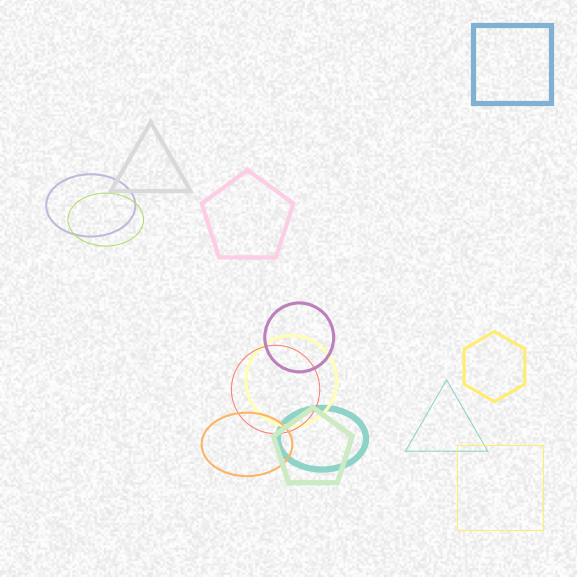[{"shape": "oval", "thickness": 3, "radius": 0.38, "center": [0.558, 0.239]}, {"shape": "triangle", "thickness": 0.5, "radius": 0.41, "center": [0.773, 0.259]}, {"shape": "circle", "thickness": 1.5, "radius": 0.39, "center": [0.504, 0.339]}, {"shape": "oval", "thickness": 1, "radius": 0.39, "center": [0.157, 0.643]}, {"shape": "circle", "thickness": 0.5, "radius": 0.38, "center": [0.477, 0.325]}, {"shape": "square", "thickness": 2.5, "radius": 0.34, "center": [0.886, 0.889]}, {"shape": "oval", "thickness": 1, "radius": 0.39, "center": [0.428, 0.23]}, {"shape": "oval", "thickness": 0.5, "radius": 0.33, "center": [0.183, 0.619]}, {"shape": "pentagon", "thickness": 2, "radius": 0.42, "center": [0.429, 0.621]}, {"shape": "triangle", "thickness": 2, "radius": 0.4, "center": [0.261, 0.708]}, {"shape": "circle", "thickness": 1.5, "radius": 0.3, "center": [0.518, 0.415]}, {"shape": "pentagon", "thickness": 2.5, "radius": 0.36, "center": [0.542, 0.222]}, {"shape": "hexagon", "thickness": 1.5, "radius": 0.3, "center": [0.856, 0.364]}, {"shape": "square", "thickness": 0.5, "radius": 0.37, "center": [0.866, 0.155]}]